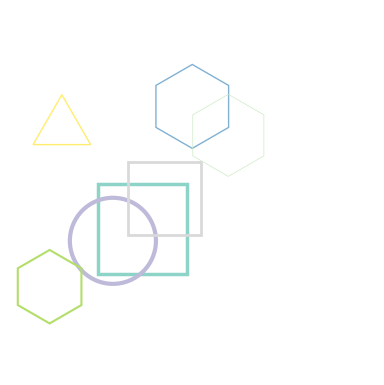[{"shape": "square", "thickness": 2.5, "radius": 0.58, "center": [0.371, 0.406]}, {"shape": "circle", "thickness": 3, "radius": 0.56, "center": [0.293, 0.374]}, {"shape": "hexagon", "thickness": 1, "radius": 0.54, "center": [0.499, 0.724]}, {"shape": "hexagon", "thickness": 1.5, "radius": 0.48, "center": [0.129, 0.255]}, {"shape": "square", "thickness": 2, "radius": 0.47, "center": [0.428, 0.485]}, {"shape": "hexagon", "thickness": 0.5, "radius": 0.53, "center": [0.593, 0.648]}, {"shape": "triangle", "thickness": 1, "radius": 0.43, "center": [0.161, 0.668]}]